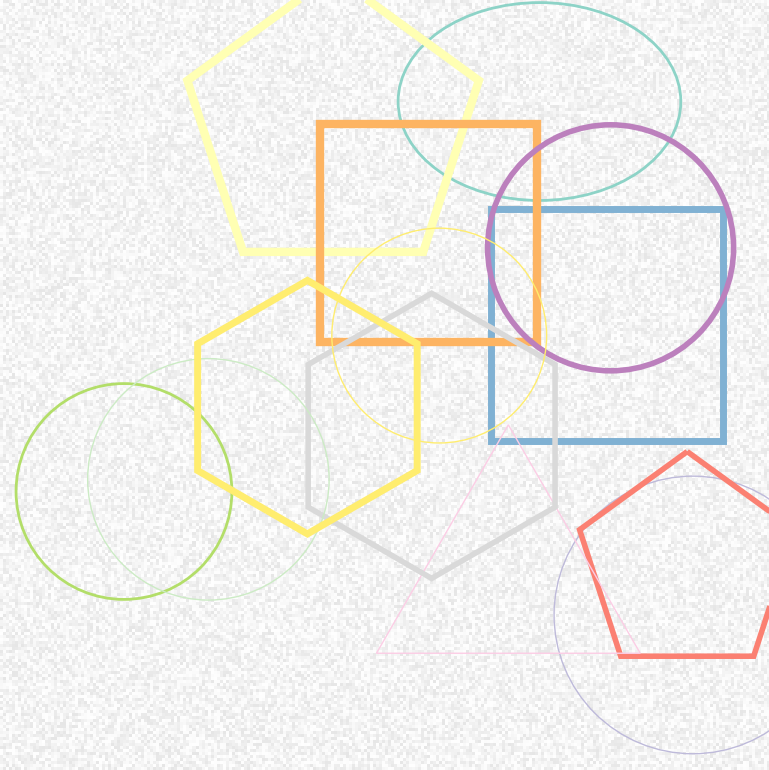[{"shape": "oval", "thickness": 1, "radius": 0.92, "center": [0.701, 0.868]}, {"shape": "pentagon", "thickness": 3, "radius": 1.0, "center": [0.433, 0.834]}, {"shape": "circle", "thickness": 0.5, "radius": 0.9, "center": [0.9, 0.201]}, {"shape": "pentagon", "thickness": 2, "radius": 0.73, "center": [0.892, 0.267]}, {"shape": "square", "thickness": 2.5, "radius": 0.75, "center": [0.788, 0.578]}, {"shape": "square", "thickness": 3, "radius": 0.7, "center": [0.557, 0.697]}, {"shape": "circle", "thickness": 1, "radius": 0.7, "center": [0.161, 0.362]}, {"shape": "triangle", "thickness": 0.5, "radius": 0.99, "center": [0.66, 0.251]}, {"shape": "hexagon", "thickness": 2, "radius": 0.93, "center": [0.561, 0.434]}, {"shape": "circle", "thickness": 2, "radius": 0.8, "center": [0.793, 0.678]}, {"shape": "circle", "thickness": 0.5, "radius": 0.78, "center": [0.271, 0.377]}, {"shape": "circle", "thickness": 0.5, "radius": 0.7, "center": [0.57, 0.564]}, {"shape": "hexagon", "thickness": 2.5, "radius": 0.82, "center": [0.399, 0.471]}]